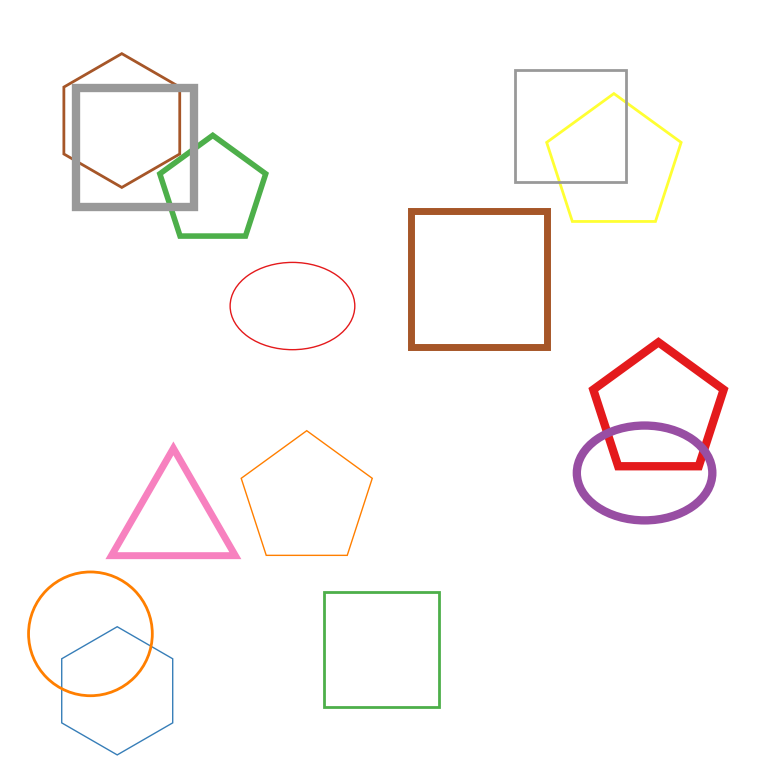[{"shape": "oval", "thickness": 0.5, "radius": 0.4, "center": [0.38, 0.603]}, {"shape": "pentagon", "thickness": 3, "radius": 0.45, "center": [0.855, 0.466]}, {"shape": "hexagon", "thickness": 0.5, "radius": 0.42, "center": [0.152, 0.103]}, {"shape": "pentagon", "thickness": 2, "radius": 0.36, "center": [0.276, 0.752]}, {"shape": "square", "thickness": 1, "radius": 0.37, "center": [0.495, 0.157]}, {"shape": "oval", "thickness": 3, "radius": 0.44, "center": [0.837, 0.386]}, {"shape": "circle", "thickness": 1, "radius": 0.4, "center": [0.117, 0.177]}, {"shape": "pentagon", "thickness": 0.5, "radius": 0.45, "center": [0.398, 0.351]}, {"shape": "pentagon", "thickness": 1, "radius": 0.46, "center": [0.797, 0.787]}, {"shape": "square", "thickness": 2.5, "radius": 0.44, "center": [0.622, 0.638]}, {"shape": "hexagon", "thickness": 1, "radius": 0.43, "center": [0.158, 0.843]}, {"shape": "triangle", "thickness": 2.5, "radius": 0.46, "center": [0.225, 0.325]}, {"shape": "square", "thickness": 3, "radius": 0.38, "center": [0.175, 0.808]}, {"shape": "square", "thickness": 1, "radius": 0.36, "center": [0.741, 0.836]}]